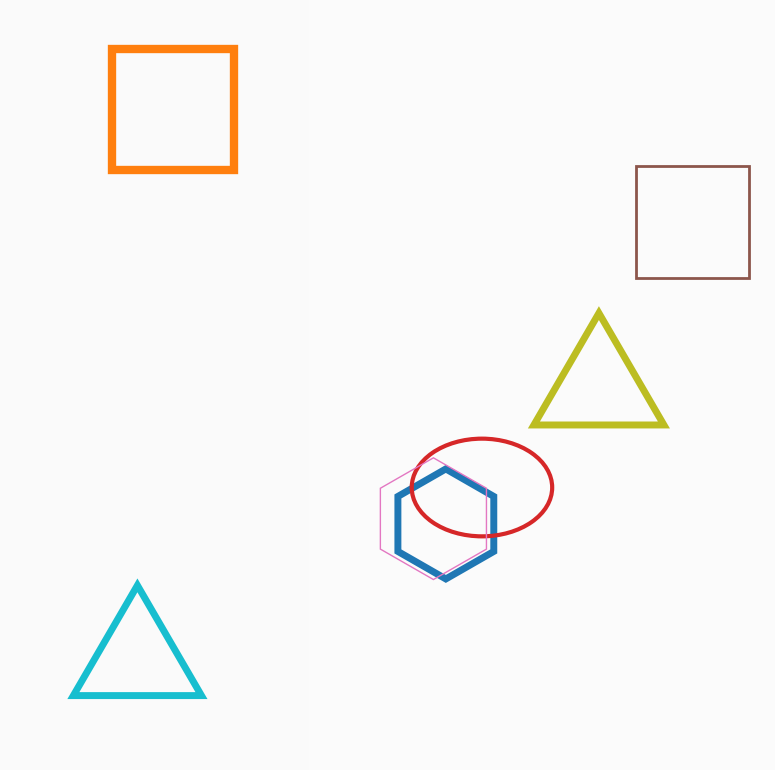[{"shape": "hexagon", "thickness": 2.5, "radius": 0.36, "center": [0.575, 0.32]}, {"shape": "square", "thickness": 3, "radius": 0.39, "center": [0.223, 0.858]}, {"shape": "oval", "thickness": 1.5, "radius": 0.45, "center": [0.622, 0.367]}, {"shape": "square", "thickness": 1, "radius": 0.36, "center": [0.894, 0.712]}, {"shape": "hexagon", "thickness": 0.5, "radius": 0.4, "center": [0.559, 0.326]}, {"shape": "triangle", "thickness": 2.5, "radius": 0.48, "center": [0.773, 0.497]}, {"shape": "triangle", "thickness": 2.5, "radius": 0.48, "center": [0.177, 0.144]}]